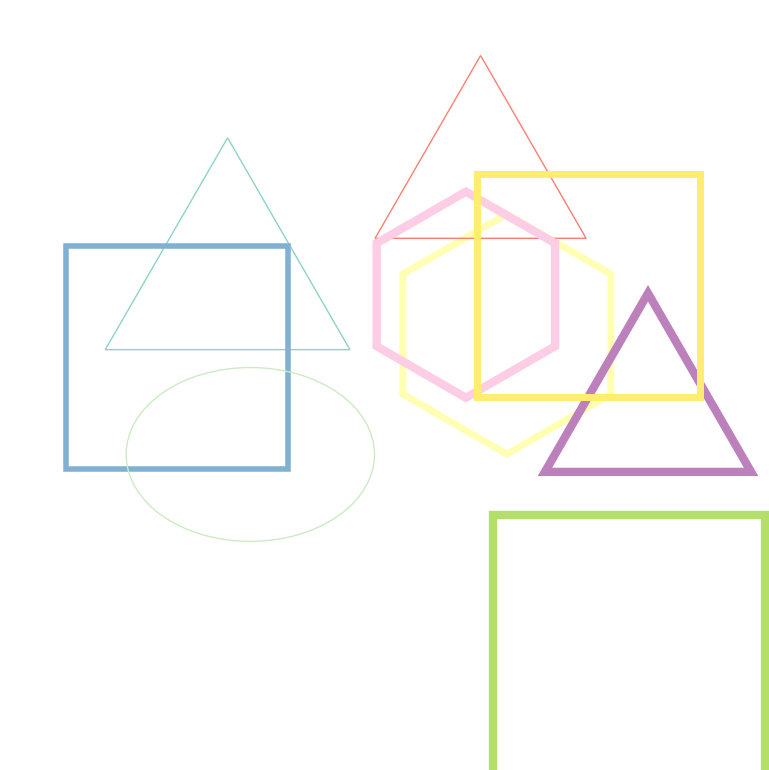[{"shape": "triangle", "thickness": 0.5, "radius": 0.92, "center": [0.296, 0.638]}, {"shape": "hexagon", "thickness": 2.5, "radius": 0.78, "center": [0.658, 0.566]}, {"shape": "triangle", "thickness": 0.5, "radius": 0.79, "center": [0.624, 0.77]}, {"shape": "square", "thickness": 2, "radius": 0.72, "center": [0.23, 0.536]}, {"shape": "square", "thickness": 3, "radius": 0.88, "center": [0.817, 0.154]}, {"shape": "hexagon", "thickness": 3, "radius": 0.67, "center": [0.605, 0.617]}, {"shape": "triangle", "thickness": 3, "radius": 0.77, "center": [0.842, 0.464]}, {"shape": "oval", "thickness": 0.5, "radius": 0.81, "center": [0.325, 0.41]}, {"shape": "square", "thickness": 2.5, "radius": 0.72, "center": [0.764, 0.629]}]